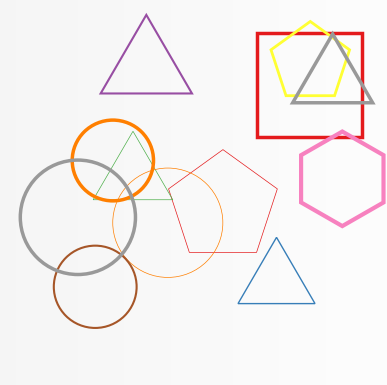[{"shape": "square", "thickness": 2.5, "radius": 0.68, "center": [0.799, 0.78]}, {"shape": "pentagon", "thickness": 0.5, "radius": 0.74, "center": [0.575, 0.464]}, {"shape": "triangle", "thickness": 1, "radius": 0.57, "center": [0.714, 0.269]}, {"shape": "triangle", "thickness": 0.5, "radius": 0.59, "center": [0.343, 0.54]}, {"shape": "triangle", "thickness": 1.5, "radius": 0.68, "center": [0.378, 0.825]}, {"shape": "circle", "thickness": 2.5, "radius": 0.52, "center": [0.291, 0.583]}, {"shape": "circle", "thickness": 0.5, "radius": 0.71, "center": [0.433, 0.421]}, {"shape": "pentagon", "thickness": 2, "radius": 0.53, "center": [0.801, 0.838]}, {"shape": "circle", "thickness": 1.5, "radius": 0.53, "center": [0.246, 0.255]}, {"shape": "hexagon", "thickness": 3, "radius": 0.61, "center": [0.883, 0.536]}, {"shape": "circle", "thickness": 2.5, "radius": 0.74, "center": [0.201, 0.436]}, {"shape": "triangle", "thickness": 2.5, "radius": 0.6, "center": [0.858, 0.793]}]